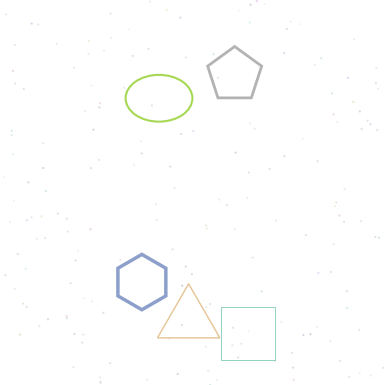[{"shape": "square", "thickness": 0.5, "radius": 0.35, "center": [0.644, 0.134]}, {"shape": "hexagon", "thickness": 2.5, "radius": 0.36, "center": [0.369, 0.267]}, {"shape": "oval", "thickness": 1.5, "radius": 0.43, "center": [0.413, 0.745]}, {"shape": "triangle", "thickness": 1, "radius": 0.47, "center": [0.49, 0.169]}, {"shape": "pentagon", "thickness": 2, "radius": 0.37, "center": [0.609, 0.805]}]